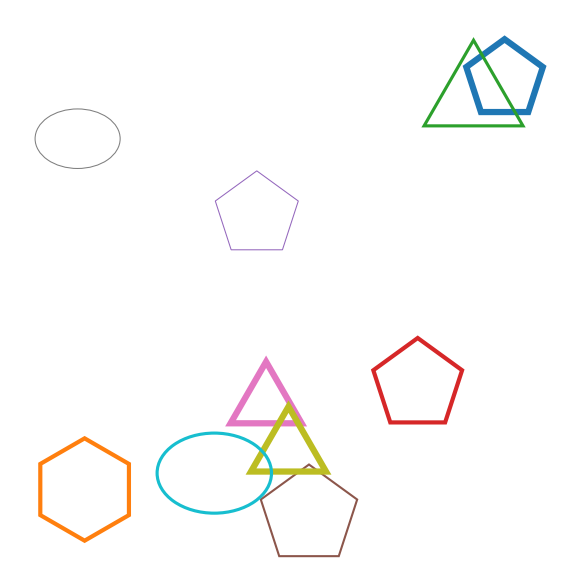[{"shape": "pentagon", "thickness": 3, "radius": 0.35, "center": [0.874, 0.862]}, {"shape": "hexagon", "thickness": 2, "radius": 0.44, "center": [0.147, 0.151]}, {"shape": "triangle", "thickness": 1.5, "radius": 0.49, "center": [0.82, 0.831]}, {"shape": "pentagon", "thickness": 2, "radius": 0.4, "center": [0.723, 0.333]}, {"shape": "pentagon", "thickness": 0.5, "radius": 0.38, "center": [0.445, 0.628]}, {"shape": "pentagon", "thickness": 1, "radius": 0.44, "center": [0.535, 0.107]}, {"shape": "triangle", "thickness": 3, "radius": 0.36, "center": [0.461, 0.302]}, {"shape": "oval", "thickness": 0.5, "radius": 0.37, "center": [0.134, 0.759]}, {"shape": "triangle", "thickness": 3, "radius": 0.37, "center": [0.5, 0.22]}, {"shape": "oval", "thickness": 1.5, "radius": 0.5, "center": [0.371, 0.18]}]